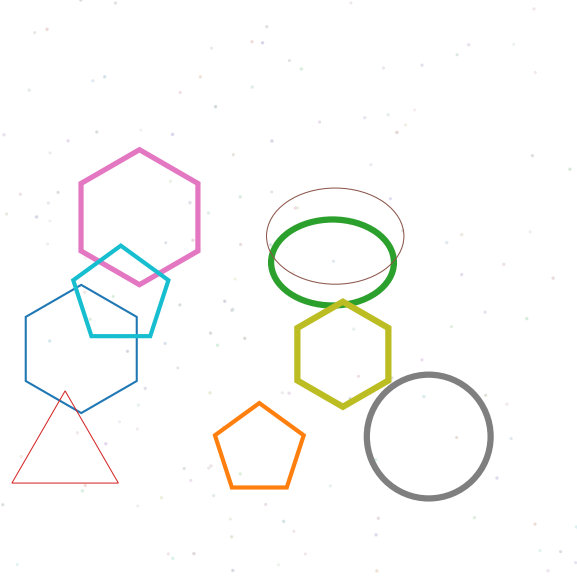[{"shape": "hexagon", "thickness": 1, "radius": 0.55, "center": [0.141, 0.395]}, {"shape": "pentagon", "thickness": 2, "radius": 0.4, "center": [0.449, 0.22]}, {"shape": "oval", "thickness": 3, "radius": 0.53, "center": [0.576, 0.545]}, {"shape": "triangle", "thickness": 0.5, "radius": 0.53, "center": [0.113, 0.216]}, {"shape": "oval", "thickness": 0.5, "radius": 0.59, "center": [0.58, 0.59]}, {"shape": "hexagon", "thickness": 2.5, "radius": 0.58, "center": [0.242, 0.623]}, {"shape": "circle", "thickness": 3, "radius": 0.54, "center": [0.742, 0.243]}, {"shape": "hexagon", "thickness": 3, "radius": 0.45, "center": [0.594, 0.386]}, {"shape": "pentagon", "thickness": 2, "radius": 0.43, "center": [0.209, 0.487]}]